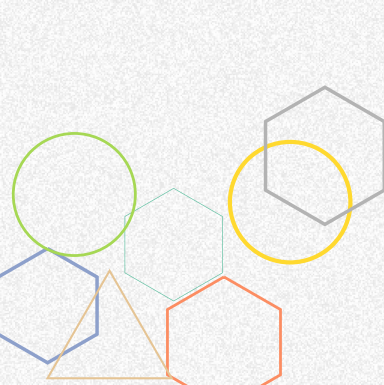[{"shape": "hexagon", "thickness": 0.5, "radius": 0.73, "center": [0.451, 0.365]}, {"shape": "hexagon", "thickness": 2, "radius": 0.85, "center": [0.582, 0.111]}, {"shape": "hexagon", "thickness": 2.5, "radius": 0.74, "center": [0.124, 0.206]}, {"shape": "circle", "thickness": 2, "radius": 0.79, "center": [0.193, 0.495]}, {"shape": "circle", "thickness": 3, "radius": 0.78, "center": [0.754, 0.475]}, {"shape": "triangle", "thickness": 1.5, "radius": 0.93, "center": [0.285, 0.111]}, {"shape": "hexagon", "thickness": 2.5, "radius": 0.89, "center": [0.844, 0.595]}]